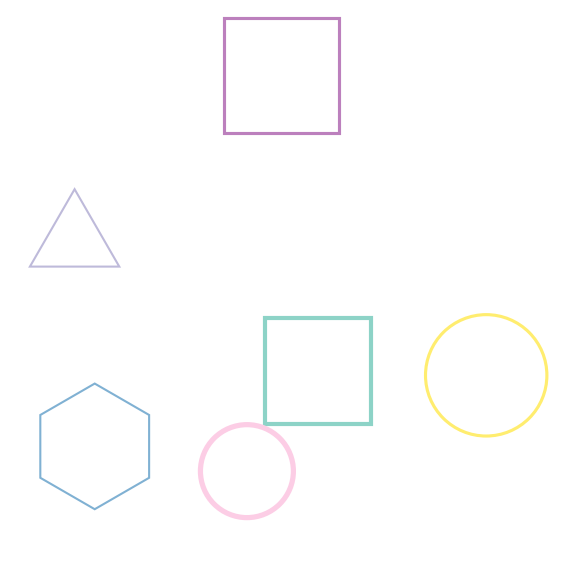[{"shape": "square", "thickness": 2, "radius": 0.46, "center": [0.551, 0.356]}, {"shape": "triangle", "thickness": 1, "radius": 0.45, "center": [0.129, 0.582]}, {"shape": "hexagon", "thickness": 1, "radius": 0.54, "center": [0.164, 0.226]}, {"shape": "circle", "thickness": 2.5, "radius": 0.4, "center": [0.428, 0.183]}, {"shape": "square", "thickness": 1.5, "radius": 0.5, "center": [0.487, 0.869]}, {"shape": "circle", "thickness": 1.5, "radius": 0.53, "center": [0.842, 0.349]}]